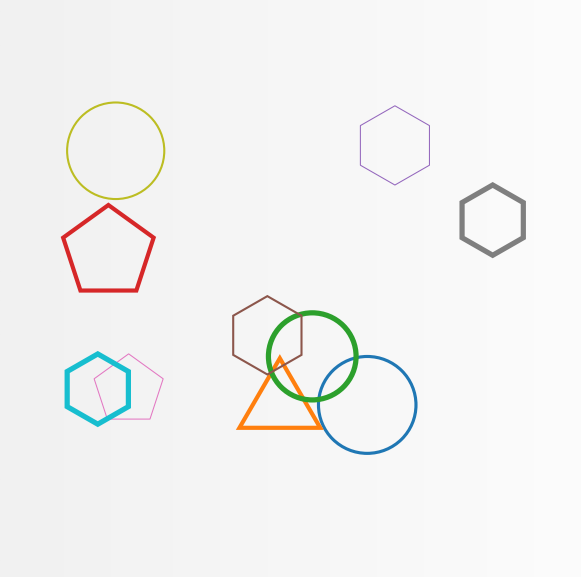[{"shape": "circle", "thickness": 1.5, "radius": 0.42, "center": [0.632, 0.298]}, {"shape": "triangle", "thickness": 2, "radius": 0.4, "center": [0.481, 0.298]}, {"shape": "circle", "thickness": 2.5, "radius": 0.38, "center": [0.537, 0.382]}, {"shape": "pentagon", "thickness": 2, "radius": 0.41, "center": [0.186, 0.562]}, {"shape": "hexagon", "thickness": 0.5, "radius": 0.34, "center": [0.679, 0.747]}, {"shape": "hexagon", "thickness": 1, "radius": 0.34, "center": [0.46, 0.418]}, {"shape": "pentagon", "thickness": 0.5, "radius": 0.31, "center": [0.221, 0.324]}, {"shape": "hexagon", "thickness": 2.5, "radius": 0.3, "center": [0.848, 0.618]}, {"shape": "circle", "thickness": 1, "radius": 0.42, "center": [0.199, 0.738]}, {"shape": "hexagon", "thickness": 2.5, "radius": 0.3, "center": [0.168, 0.325]}]